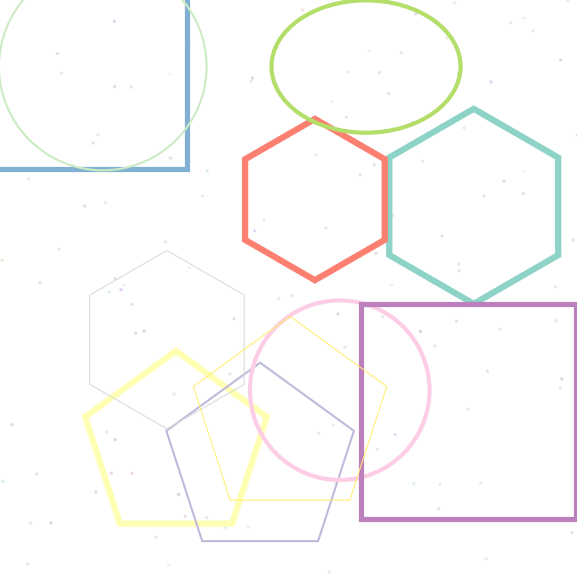[{"shape": "hexagon", "thickness": 3, "radius": 0.84, "center": [0.82, 0.642]}, {"shape": "pentagon", "thickness": 3, "radius": 0.83, "center": [0.305, 0.226]}, {"shape": "pentagon", "thickness": 1, "radius": 0.85, "center": [0.45, 0.2]}, {"shape": "hexagon", "thickness": 3, "radius": 0.7, "center": [0.545, 0.654]}, {"shape": "square", "thickness": 2.5, "radius": 0.84, "center": [0.156, 0.873]}, {"shape": "oval", "thickness": 2, "radius": 0.82, "center": [0.634, 0.884]}, {"shape": "circle", "thickness": 2, "radius": 0.78, "center": [0.588, 0.323]}, {"shape": "hexagon", "thickness": 0.5, "radius": 0.77, "center": [0.289, 0.411]}, {"shape": "square", "thickness": 2.5, "radius": 0.93, "center": [0.811, 0.287]}, {"shape": "circle", "thickness": 1, "radius": 0.9, "center": [0.178, 0.884]}, {"shape": "pentagon", "thickness": 0.5, "radius": 0.88, "center": [0.502, 0.275]}]